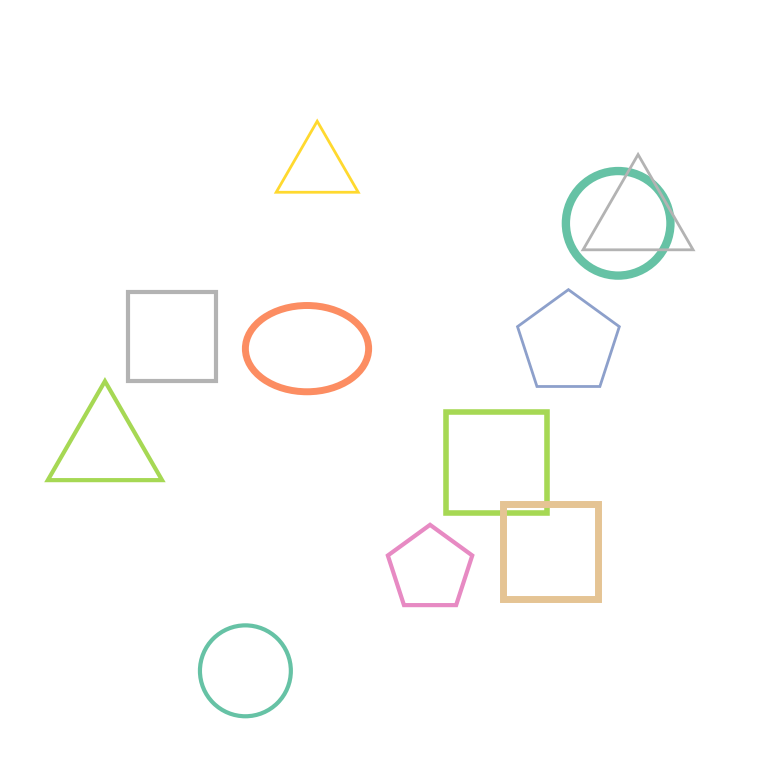[{"shape": "circle", "thickness": 3, "radius": 0.34, "center": [0.803, 0.71]}, {"shape": "circle", "thickness": 1.5, "radius": 0.3, "center": [0.319, 0.129]}, {"shape": "oval", "thickness": 2.5, "radius": 0.4, "center": [0.399, 0.547]}, {"shape": "pentagon", "thickness": 1, "radius": 0.35, "center": [0.738, 0.554]}, {"shape": "pentagon", "thickness": 1.5, "radius": 0.29, "center": [0.559, 0.261]}, {"shape": "triangle", "thickness": 1.5, "radius": 0.43, "center": [0.136, 0.419]}, {"shape": "square", "thickness": 2, "radius": 0.33, "center": [0.645, 0.399]}, {"shape": "triangle", "thickness": 1, "radius": 0.31, "center": [0.412, 0.781]}, {"shape": "square", "thickness": 2.5, "radius": 0.31, "center": [0.715, 0.283]}, {"shape": "square", "thickness": 1.5, "radius": 0.29, "center": [0.224, 0.563]}, {"shape": "triangle", "thickness": 1, "radius": 0.41, "center": [0.829, 0.717]}]